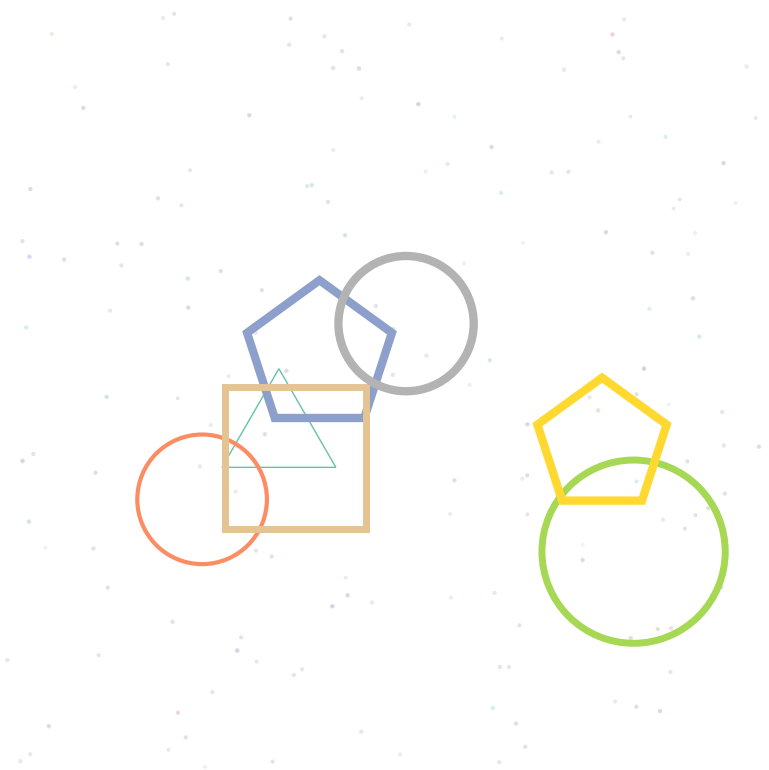[{"shape": "triangle", "thickness": 0.5, "radius": 0.43, "center": [0.362, 0.436]}, {"shape": "circle", "thickness": 1.5, "radius": 0.42, "center": [0.262, 0.352]}, {"shape": "pentagon", "thickness": 3, "radius": 0.49, "center": [0.415, 0.537]}, {"shape": "circle", "thickness": 2.5, "radius": 0.59, "center": [0.823, 0.284]}, {"shape": "pentagon", "thickness": 3, "radius": 0.44, "center": [0.782, 0.421]}, {"shape": "square", "thickness": 2.5, "radius": 0.46, "center": [0.384, 0.405]}, {"shape": "circle", "thickness": 3, "radius": 0.44, "center": [0.527, 0.58]}]